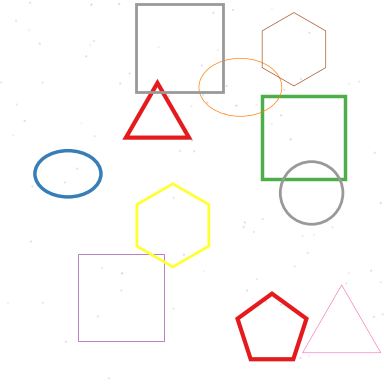[{"shape": "pentagon", "thickness": 3, "radius": 0.47, "center": [0.706, 0.143]}, {"shape": "triangle", "thickness": 3, "radius": 0.47, "center": [0.409, 0.69]}, {"shape": "oval", "thickness": 2.5, "radius": 0.43, "center": [0.176, 0.549]}, {"shape": "square", "thickness": 2.5, "radius": 0.54, "center": [0.788, 0.644]}, {"shape": "square", "thickness": 0.5, "radius": 0.56, "center": [0.314, 0.228]}, {"shape": "oval", "thickness": 0.5, "radius": 0.54, "center": [0.624, 0.773]}, {"shape": "hexagon", "thickness": 2, "radius": 0.54, "center": [0.449, 0.415]}, {"shape": "hexagon", "thickness": 0.5, "radius": 0.48, "center": [0.764, 0.872]}, {"shape": "triangle", "thickness": 0.5, "radius": 0.59, "center": [0.887, 0.142]}, {"shape": "circle", "thickness": 2, "radius": 0.41, "center": [0.809, 0.499]}, {"shape": "square", "thickness": 2, "radius": 0.57, "center": [0.466, 0.875]}]